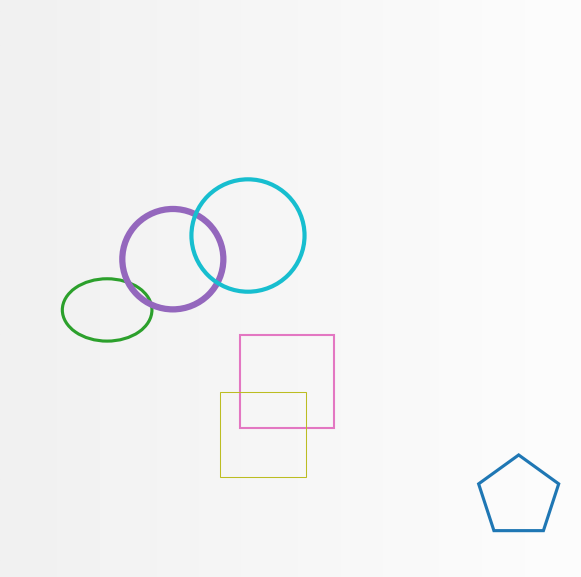[{"shape": "pentagon", "thickness": 1.5, "radius": 0.36, "center": [0.892, 0.139]}, {"shape": "oval", "thickness": 1.5, "radius": 0.39, "center": [0.184, 0.462]}, {"shape": "circle", "thickness": 3, "radius": 0.43, "center": [0.297, 0.55]}, {"shape": "square", "thickness": 1, "radius": 0.4, "center": [0.495, 0.339]}, {"shape": "square", "thickness": 0.5, "radius": 0.37, "center": [0.452, 0.247]}, {"shape": "circle", "thickness": 2, "radius": 0.49, "center": [0.427, 0.591]}]